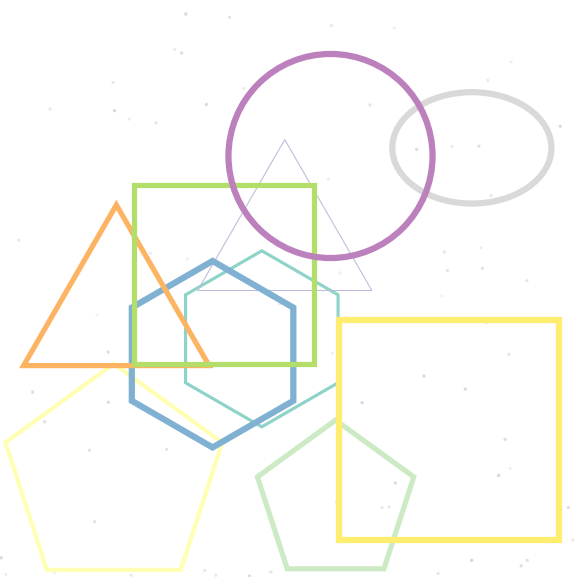[{"shape": "hexagon", "thickness": 1.5, "radius": 0.76, "center": [0.453, 0.412]}, {"shape": "pentagon", "thickness": 2, "radius": 0.99, "center": [0.197, 0.172]}, {"shape": "triangle", "thickness": 0.5, "radius": 0.87, "center": [0.493, 0.583]}, {"shape": "hexagon", "thickness": 3, "radius": 0.81, "center": [0.368, 0.386]}, {"shape": "triangle", "thickness": 2.5, "radius": 0.93, "center": [0.201, 0.459]}, {"shape": "square", "thickness": 2.5, "radius": 0.78, "center": [0.388, 0.524]}, {"shape": "oval", "thickness": 3, "radius": 0.69, "center": [0.817, 0.743]}, {"shape": "circle", "thickness": 3, "radius": 0.88, "center": [0.572, 0.729]}, {"shape": "pentagon", "thickness": 2.5, "radius": 0.71, "center": [0.581, 0.129]}, {"shape": "square", "thickness": 3, "radius": 0.95, "center": [0.777, 0.255]}]